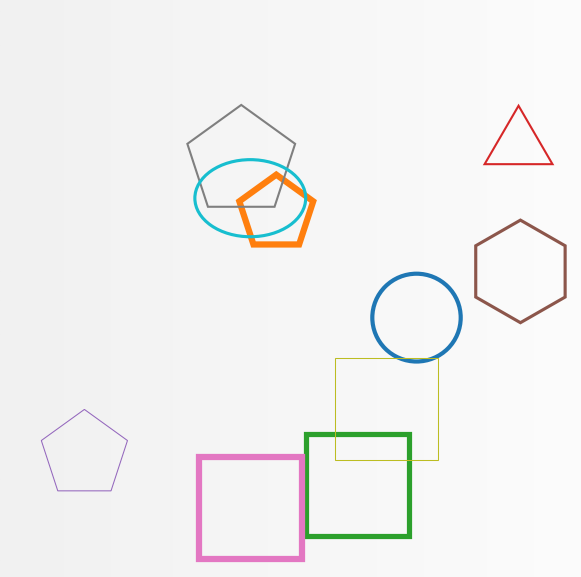[{"shape": "circle", "thickness": 2, "radius": 0.38, "center": [0.717, 0.449]}, {"shape": "pentagon", "thickness": 3, "radius": 0.33, "center": [0.475, 0.63]}, {"shape": "square", "thickness": 2.5, "radius": 0.44, "center": [0.615, 0.16]}, {"shape": "triangle", "thickness": 1, "radius": 0.34, "center": [0.892, 0.749]}, {"shape": "pentagon", "thickness": 0.5, "radius": 0.39, "center": [0.145, 0.212]}, {"shape": "hexagon", "thickness": 1.5, "radius": 0.44, "center": [0.895, 0.529]}, {"shape": "square", "thickness": 3, "radius": 0.44, "center": [0.431, 0.12]}, {"shape": "pentagon", "thickness": 1, "radius": 0.49, "center": [0.415, 0.72]}, {"shape": "square", "thickness": 0.5, "radius": 0.44, "center": [0.665, 0.291]}, {"shape": "oval", "thickness": 1.5, "radius": 0.48, "center": [0.431, 0.656]}]